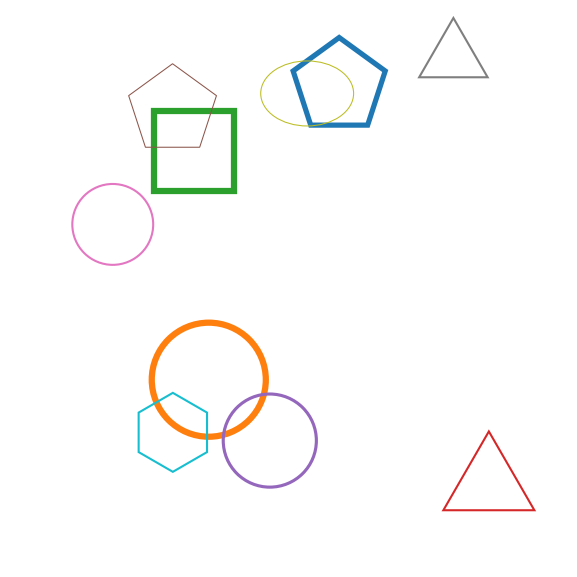[{"shape": "pentagon", "thickness": 2.5, "radius": 0.42, "center": [0.587, 0.85]}, {"shape": "circle", "thickness": 3, "radius": 0.49, "center": [0.362, 0.342]}, {"shape": "square", "thickness": 3, "radius": 0.35, "center": [0.336, 0.738]}, {"shape": "triangle", "thickness": 1, "radius": 0.45, "center": [0.847, 0.161]}, {"shape": "circle", "thickness": 1.5, "radius": 0.4, "center": [0.467, 0.236]}, {"shape": "pentagon", "thickness": 0.5, "radius": 0.4, "center": [0.299, 0.809]}, {"shape": "circle", "thickness": 1, "radius": 0.35, "center": [0.195, 0.611]}, {"shape": "triangle", "thickness": 1, "radius": 0.34, "center": [0.785, 0.9]}, {"shape": "oval", "thickness": 0.5, "radius": 0.4, "center": [0.532, 0.837]}, {"shape": "hexagon", "thickness": 1, "radius": 0.34, "center": [0.299, 0.25]}]